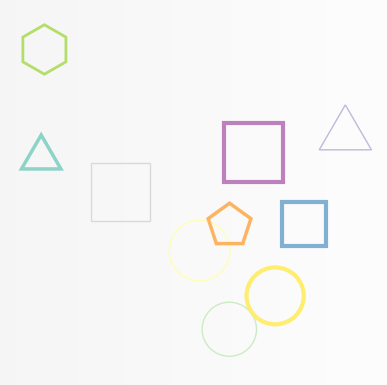[{"shape": "triangle", "thickness": 2.5, "radius": 0.29, "center": [0.106, 0.591]}, {"shape": "circle", "thickness": 1, "radius": 0.39, "center": [0.515, 0.349]}, {"shape": "triangle", "thickness": 1, "radius": 0.39, "center": [0.891, 0.65]}, {"shape": "square", "thickness": 3, "radius": 0.29, "center": [0.785, 0.418]}, {"shape": "pentagon", "thickness": 2.5, "radius": 0.29, "center": [0.592, 0.414]}, {"shape": "hexagon", "thickness": 2, "radius": 0.32, "center": [0.115, 0.872]}, {"shape": "square", "thickness": 1, "radius": 0.38, "center": [0.311, 0.5]}, {"shape": "square", "thickness": 3, "radius": 0.38, "center": [0.654, 0.604]}, {"shape": "circle", "thickness": 1, "radius": 0.35, "center": [0.592, 0.145]}, {"shape": "circle", "thickness": 3, "radius": 0.37, "center": [0.71, 0.232]}]